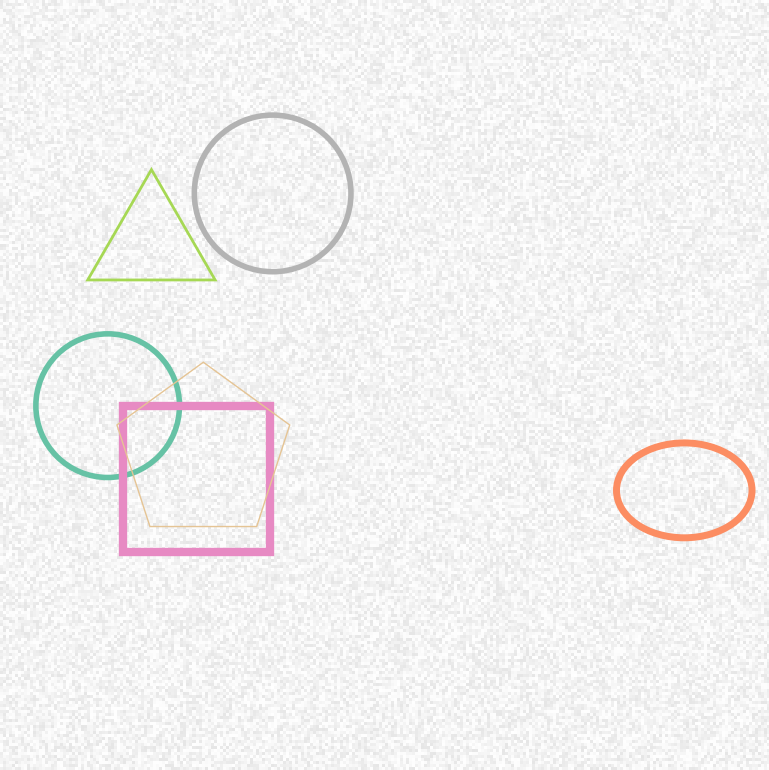[{"shape": "circle", "thickness": 2, "radius": 0.47, "center": [0.14, 0.473]}, {"shape": "oval", "thickness": 2.5, "radius": 0.44, "center": [0.889, 0.363]}, {"shape": "square", "thickness": 3, "radius": 0.48, "center": [0.255, 0.378]}, {"shape": "triangle", "thickness": 1, "radius": 0.48, "center": [0.197, 0.684]}, {"shape": "pentagon", "thickness": 0.5, "radius": 0.59, "center": [0.264, 0.412]}, {"shape": "circle", "thickness": 2, "radius": 0.51, "center": [0.354, 0.749]}]